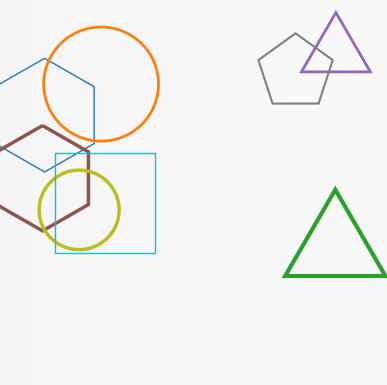[{"shape": "hexagon", "thickness": 1, "radius": 0.74, "center": [0.115, 0.701]}, {"shape": "circle", "thickness": 2, "radius": 0.74, "center": [0.261, 0.782]}, {"shape": "triangle", "thickness": 3, "radius": 0.75, "center": [0.865, 0.358]}, {"shape": "triangle", "thickness": 2, "radius": 0.51, "center": [0.867, 0.865]}, {"shape": "hexagon", "thickness": 2.5, "radius": 0.68, "center": [0.11, 0.537]}, {"shape": "pentagon", "thickness": 1.5, "radius": 0.5, "center": [0.763, 0.813]}, {"shape": "circle", "thickness": 2.5, "radius": 0.52, "center": [0.204, 0.455]}, {"shape": "square", "thickness": 1, "radius": 0.65, "center": [0.271, 0.473]}]